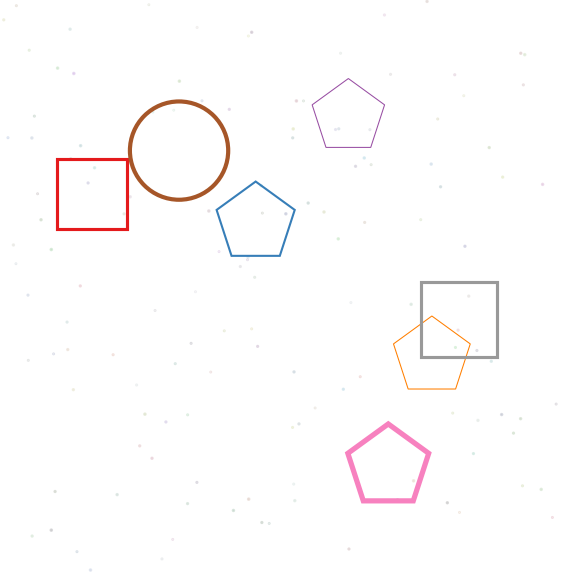[{"shape": "square", "thickness": 1.5, "radius": 0.3, "center": [0.159, 0.663]}, {"shape": "pentagon", "thickness": 1, "radius": 0.36, "center": [0.443, 0.614]}, {"shape": "pentagon", "thickness": 0.5, "radius": 0.33, "center": [0.603, 0.797]}, {"shape": "pentagon", "thickness": 0.5, "radius": 0.35, "center": [0.748, 0.382]}, {"shape": "circle", "thickness": 2, "radius": 0.43, "center": [0.31, 0.738]}, {"shape": "pentagon", "thickness": 2.5, "radius": 0.37, "center": [0.672, 0.191]}, {"shape": "square", "thickness": 1.5, "radius": 0.33, "center": [0.795, 0.446]}]